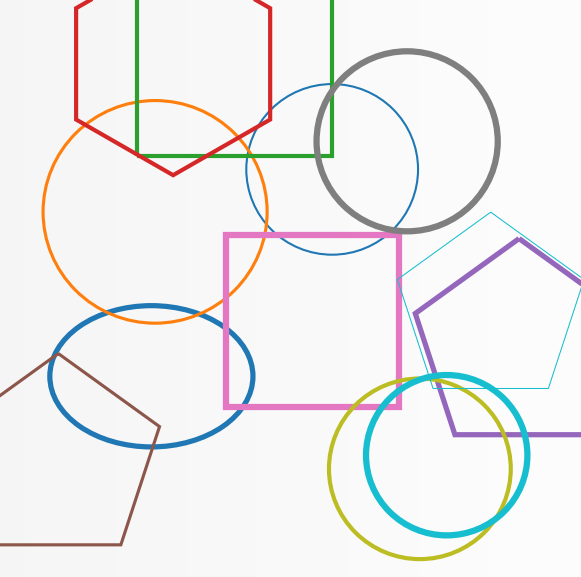[{"shape": "circle", "thickness": 1, "radius": 0.74, "center": [0.571, 0.706]}, {"shape": "oval", "thickness": 2.5, "radius": 0.87, "center": [0.26, 0.348]}, {"shape": "circle", "thickness": 1.5, "radius": 0.96, "center": [0.267, 0.632]}, {"shape": "square", "thickness": 2, "radius": 0.84, "center": [0.404, 0.896]}, {"shape": "hexagon", "thickness": 2, "radius": 0.96, "center": [0.298, 0.889]}, {"shape": "pentagon", "thickness": 2.5, "radius": 0.94, "center": [0.893, 0.398]}, {"shape": "pentagon", "thickness": 1.5, "radius": 0.92, "center": [0.1, 0.204]}, {"shape": "square", "thickness": 3, "radius": 0.74, "center": [0.537, 0.442]}, {"shape": "circle", "thickness": 3, "radius": 0.78, "center": [0.7, 0.754]}, {"shape": "circle", "thickness": 2, "radius": 0.78, "center": [0.722, 0.187]}, {"shape": "circle", "thickness": 3, "radius": 0.69, "center": [0.769, 0.211]}, {"shape": "pentagon", "thickness": 0.5, "radius": 0.84, "center": [0.844, 0.463]}]